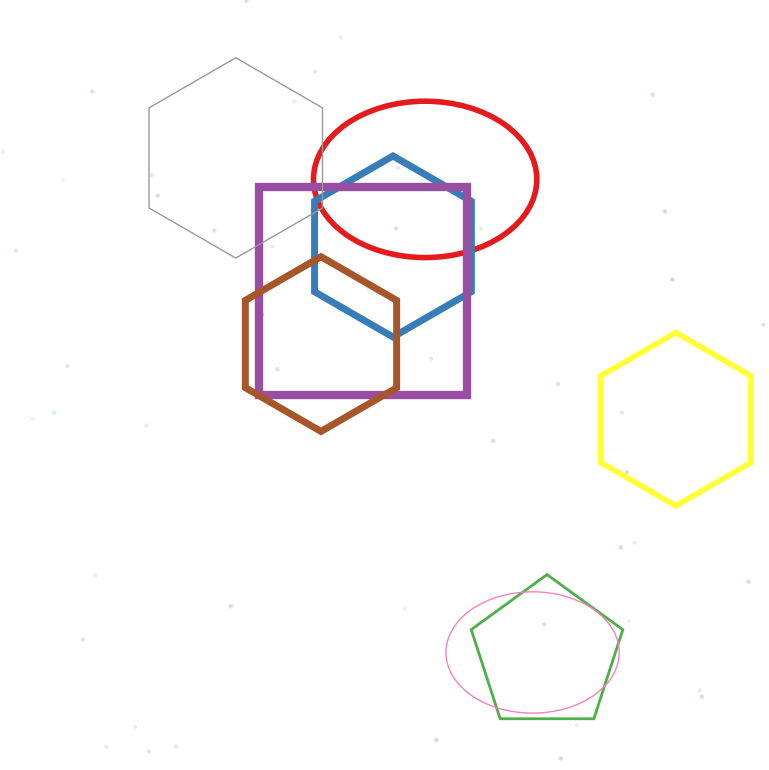[{"shape": "oval", "thickness": 2, "radius": 0.73, "center": [0.552, 0.767]}, {"shape": "hexagon", "thickness": 2.5, "radius": 0.59, "center": [0.51, 0.68]}, {"shape": "pentagon", "thickness": 1, "radius": 0.52, "center": [0.71, 0.15]}, {"shape": "square", "thickness": 3, "radius": 0.68, "center": [0.471, 0.622]}, {"shape": "hexagon", "thickness": 2, "radius": 0.56, "center": [0.878, 0.456]}, {"shape": "hexagon", "thickness": 2.5, "radius": 0.57, "center": [0.417, 0.553]}, {"shape": "oval", "thickness": 0.5, "radius": 0.56, "center": [0.692, 0.153]}, {"shape": "hexagon", "thickness": 0.5, "radius": 0.65, "center": [0.306, 0.795]}]